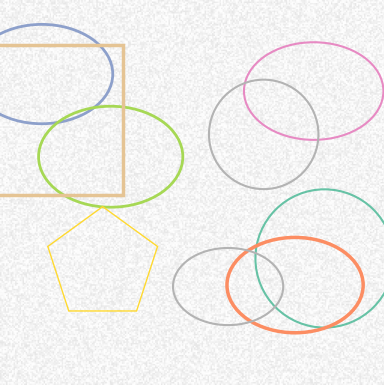[{"shape": "circle", "thickness": 1.5, "radius": 0.9, "center": [0.843, 0.329]}, {"shape": "oval", "thickness": 2.5, "radius": 0.88, "center": [0.766, 0.259]}, {"shape": "oval", "thickness": 2, "radius": 0.92, "center": [0.109, 0.808]}, {"shape": "oval", "thickness": 1.5, "radius": 0.91, "center": [0.815, 0.764]}, {"shape": "oval", "thickness": 2, "radius": 0.94, "center": [0.288, 0.593]}, {"shape": "pentagon", "thickness": 1, "radius": 0.75, "center": [0.267, 0.313]}, {"shape": "square", "thickness": 2.5, "radius": 0.97, "center": [0.125, 0.688]}, {"shape": "circle", "thickness": 1.5, "radius": 0.71, "center": [0.685, 0.651]}, {"shape": "oval", "thickness": 1.5, "radius": 0.72, "center": [0.593, 0.256]}]